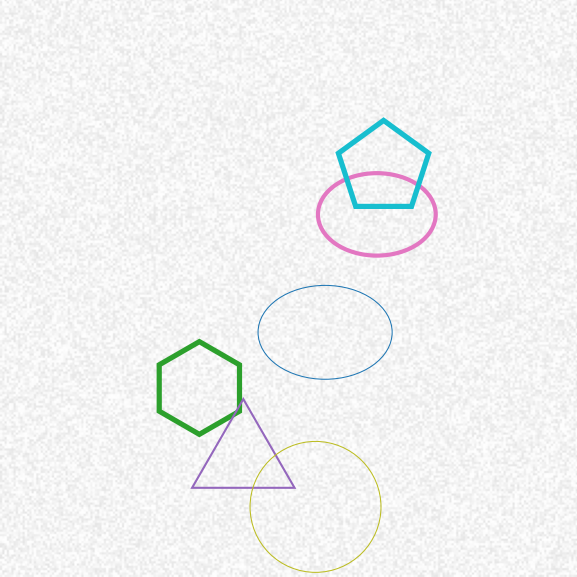[{"shape": "oval", "thickness": 0.5, "radius": 0.58, "center": [0.563, 0.424]}, {"shape": "hexagon", "thickness": 2.5, "radius": 0.4, "center": [0.345, 0.327]}, {"shape": "triangle", "thickness": 1, "radius": 0.51, "center": [0.421, 0.206]}, {"shape": "oval", "thickness": 2, "radius": 0.51, "center": [0.653, 0.628]}, {"shape": "circle", "thickness": 0.5, "radius": 0.57, "center": [0.546, 0.121]}, {"shape": "pentagon", "thickness": 2.5, "radius": 0.41, "center": [0.664, 0.708]}]